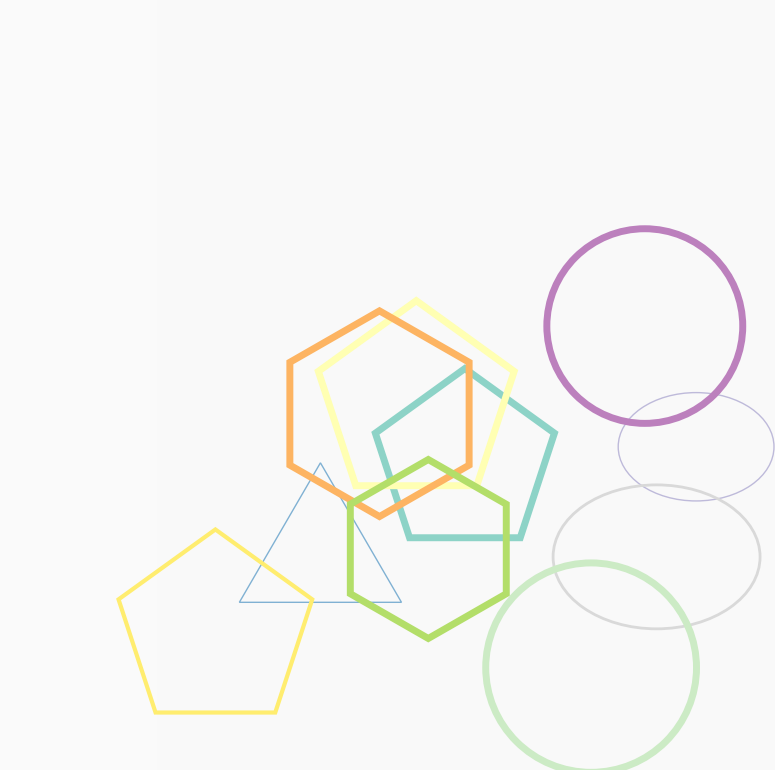[{"shape": "pentagon", "thickness": 2.5, "radius": 0.61, "center": [0.6, 0.4]}, {"shape": "pentagon", "thickness": 2.5, "radius": 0.66, "center": [0.537, 0.477]}, {"shape": "oval", "thickness": 0.5, "radius": 0.5, "center": [0.898, 0.42]}, {"shape": "triangle", "thickness": 0.5, "radius": 0.6, "center": [0.413, 0.278]}, {"shape": "hexagon", "thickness": 2.5, "radius": 0.67, "center": [0.49, 0.463]}, {"shape": "hexagon", "thickness": 2.5, "radius": 0.58, "center": [0.553, 0.287]}, {"shape": "oval", "thickness": 1, "radius": 0.67, "center": [0.847, 0.277]}, {"shape": "circle", "thickness": 2.5, "radius": 0.63, "center": [0.832, 0.577]}, {"shape": "circle", "thickness": 2.5, "radius": 0.68, "center": [0.763, 0.133]}, {"shape": "pentagon", "thickness": 1.5, "radius": 0.66, "center": [0.278, 0.181]}]